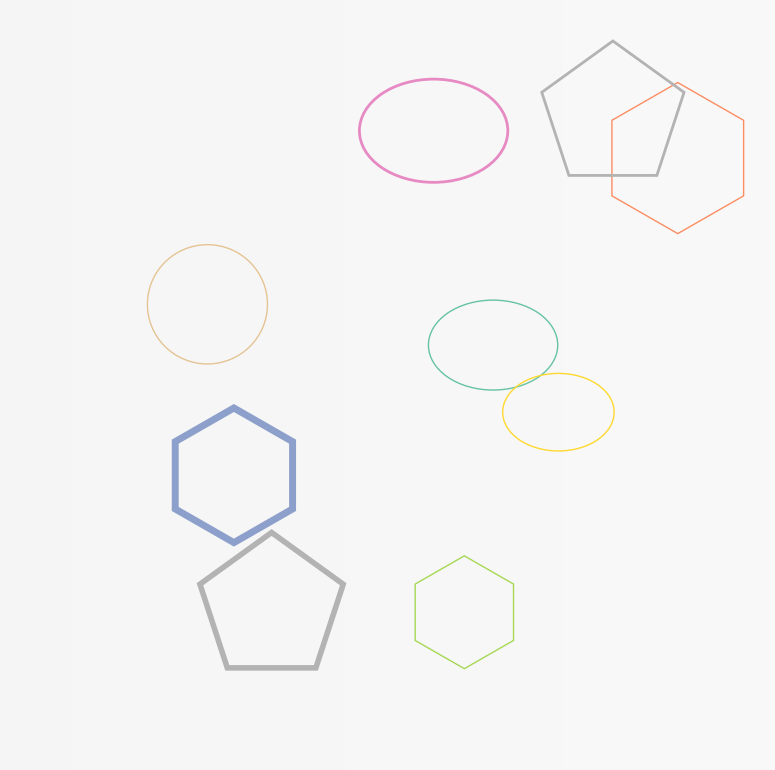[{"shape": "oval", "thickness": 0.5, "radius": 0.42, "center": [0.636, 0.552]}, {"shape": "hexagon", "thickness": 0.5, "radius": 0.49, "center": [0.875, 0.795]}, {"shape": "hexagon", "thickness": 2.5, "radius": 0.44, "center": [0.302, 0.383]}, {"shape": "oval", "thickness": 1, "radius": 0.48, "center": [0.559, 0.83]}, {"shape": "hexagon", "thickness": 0.5, "radius": 0.37, "center": [0.599, 0.205]}, {"shape": "oval", "thickness": 0.5, "radius": 0.36, "center": [0.721, 0.465]}, {"shape": "circle", "thickness": 0.5, "radius": 0.39, "center": [0.268, 0.605]}, {"shape": "pentagon", "thickness": 1, "radius": 0.48, "center": [0.791, 0.85]}, {"shape": "pentagon", "thickness": 2, "radius": 0.49, "center": [0.35, 0.211]}]